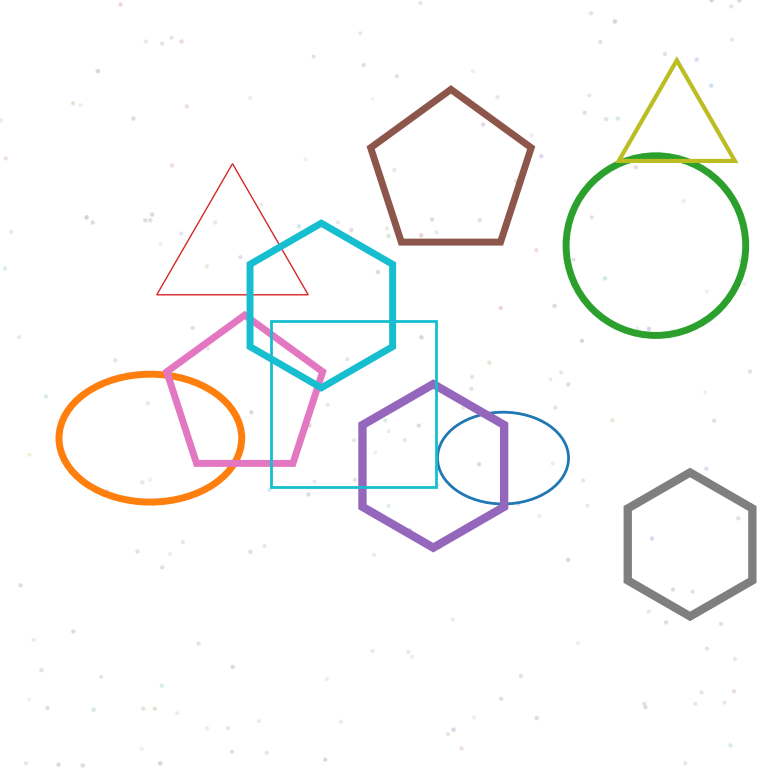[{"shape": "oval", "thickness": 1, "radius": 0.43, "center": [0.653, 0.405]}, {"shape": "oval", "thickness": 2.5, "radius": 0.59, "center": [0.195, 0.431]}, {"shape": "circle", "thickness": 2.5, "radius": 0.58, "center": [0.852, 0.681]}, {"shape": "triangle", "thickness": 0.5, "radius": 0.57, "center": [0.302, 0.674]}, {"shape": "hexagon", "thickness": 3, "radius": 0.53, "center": [0.563, 0.395]}, {"shape": "pentagon", "thickness": 2.5, "radius": 0.55, "center": [0.586, 0.774]}, {"shape": "pentagon", "thickness": 2.5, "radius": 0.53, "center": [0.318, 0.484]}, {"shape": "hexagon", "thickness": 3, "radius": 0.47, "center": [0.896, 0.293]}, {"shape": "triangle", "thickness": 1.5, "radius": 0.44, "center": [0.879, 0.835]}, {"shape": "square", "thickness": 1, "radius": 0.54, "center": [0.459, 0.475]}, {"shape": "hexagon", "thickness": 2.5, "radius": 0.53, "center": [0.417, 0.603]}]